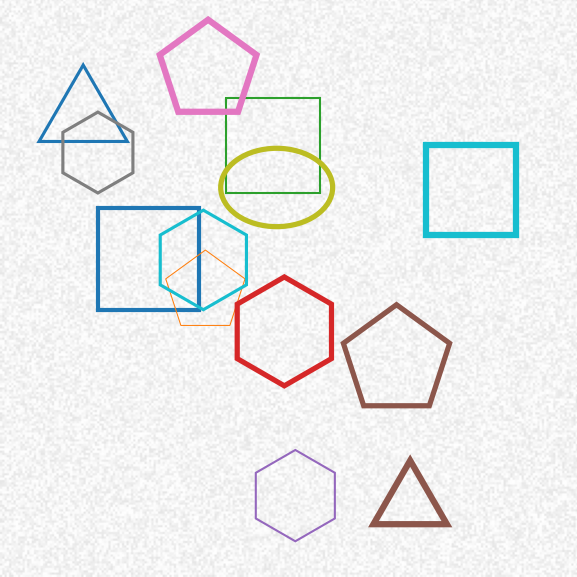[{"shape": "square", "thickness": 2, "radius": 0.44, "center": [0.257, 0.551]}, {"shape": "triangle", "thickness": 1.5, "radius": 0.44, "center": [0.144, 0.798]}, {"shape": "pentagon", "thickness": 0.5, "radius": 0.36, "center": [0.356, 0.494]}, {"shape": "square", "thickness": 1, "radius": 0.41, "center": [0.472, 0.747]}, {"shape": "hexagon", "thickness": 2.5, "radius": 0.47, "center": [0.492, 0.425]}, {"shape": "hexagon", "thickness": 1, "radius": 0.4, "center": [0.511, 0.141]}, {"shape": "pentagon", "thickness": 2.5, "radius": 0.48, "center": [0.687, 0.375]}, {"shape": "triangle", "thickness": 3, "radius": 0.37, "center": [0.71, 0.128]}, {"shape": "pentagon", "thickness": 3, "radius": 0.44, "center": [0.36, 0.877]}, {"shape": "hexagon", "thickness": 1.5, "radius": 0.35, "center": [0.17, 0.735]}, {"shape": "oval", "thickness": 2.5, "radius": 0.48, "center": [0.479, 0.675]}, {"shape": "square", "thickness": 3, "radius": 0.39, "center": [0.816, 0.669]}, {"shape": "hexagon", "thickness": 1.5, "radius": 0.43, "center": [0.352, 0.549]}]